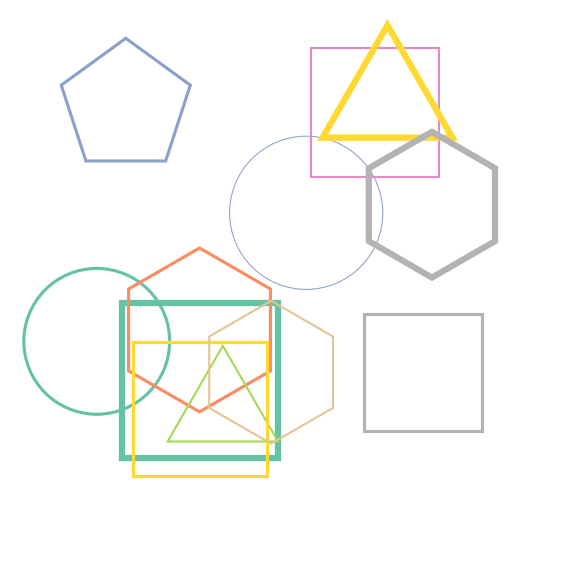[{"shape": "circle", "thickness": 1.5, "radius": 0.63, "center": [0.168, 0.408]}, {"shape": "square", "thickness": 3, "radius": 0.67, "center": [0.347, 0.34]}, {"shape": "hexagon", "thickness": 1.5, "radius": 0.71, "center": [0.345, 0.428]}, {"shape": "circle", "thickness": 0.5, "radius": 0.66, "center": [0.53, 0.631]}, {"shape": "pentagon", "thickness": 1.5, "radius": 0.59, "center": [0.218, 0.815]}, {"shape": "square", "thickness": 1, "radius": 0.56, "center": [0.649, 0.805]}, {"shape": "triangle", "thickness": 1, "radius": 0.55, "center": [0.386, 0.29]}, {"shape": "square", "thickness": 1.5, "radius": 0.58, "center": [0.346, 0.291]}, {"shape": "triangle", "thickness": 3, "radius": 0.65, "center": [0.671, 0.826]}, {"shape": "hexagon", "thickness": 1, "radius": 0.62, "center": [0.469, 0.355]}, {"shape": "hexagon", "thickness": 3, "radius": 0.63, "center": [0.748, 0.645]}, {"shape": "square", "thickness": 1.5, "radius": 0.51, "center": [0.733, 0.353]}]